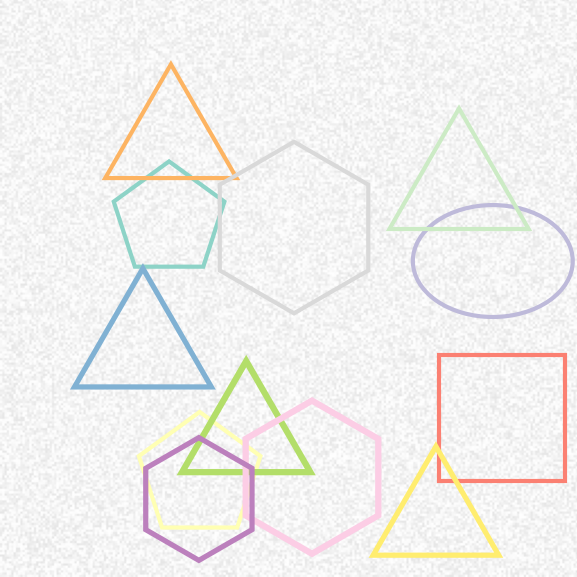[{"shape": "pentagon", "thickness": 2, "radius": 0.5, "center": [0.293, 0.619]}, {"shape": "pentagon", "thickness": 2, "radius": 0.55, "center": [0.346, 0.175]}, {"shape": "oval", "thickness": 2, "radius": 0.69, "center": [0.853, 0.547]}, {"shape": "square", "thickness": 2, "radius": 0.54, "center": [0.869, 0.275]}, {"shape": "triangle", "thickness": 2.5, "radius": 0.68, "center": [0.247, 0.398]}, {"shape": "triangle", "thickness": 2, "radius": 0.66, "center": [0.296, 0.756]}, {"shape": "triangle", "thickness": 3, "radius": 0.64, "center": [0.426, 0.246]}, {"shape": "hexagon", "thickness": 3, "radius": 0.66, "center": [0.54, 0.173]}, {"shape": "hexagon", "thickness": 2, "radius": 0.74, "center": [0.509, 0.605]}, {"shape": "hexagon", "thickness": 2.5, "radius": 0.53, "center": [0.344, 0.135]}, {"shape": "triangle", "thickness": 2, "radius": 0.7, "center": [0.795, 0.672]}, {"shape": "triangle", "thickness": 2.5, "radius": 0.63, "center": [0.755, 0.101]}]